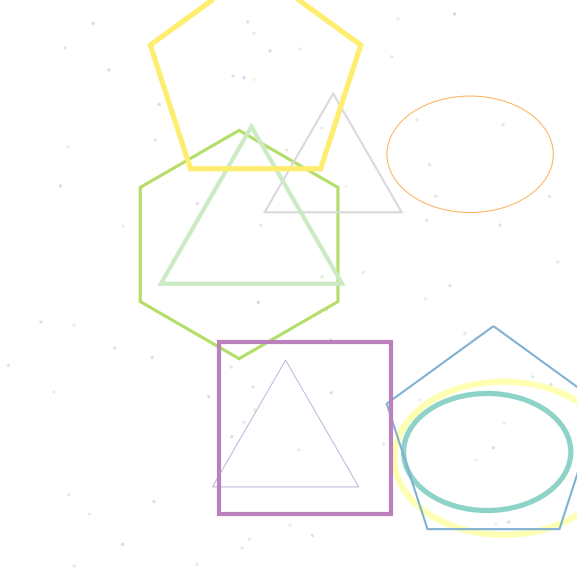[{"shape": "oval", "thickness": 2.5, "radius": 0.72, "center": [0.844, 0.216]}, {"shape": "oval", "thickness": 3, "radius": 0.95, "center": [0.872, 0.206]}, {"shape": "triangle", "thickness": 0.5, "radius": 0.73, "center": [0.495, 0.229]}, {"shape": "pentagon", "thickness": 1, "radius": 0.97, "center": [0.854, 0.24]}, {"shape": "oval", "thickness": 0.5, "radius": 0.72, "center": [0.814, 0.732]}, {"shape": "hexagon", "thickness": 1.5, "radius": 0.99, "center": [0.414, 0.576]}, {"shape": "triangle", "thickness": 1, "radius": 0.68, "center": [0.577, 0.7]}, {"shape": "square", "thickness": 2, "radius": 0.74, "center": [0.528, 0.258]}, {"shape": "triangle", "thickness": 2, "radius": 0.91, "center": [0.435, 0.598]}, {"shape": "pentagon", "thickness": 2.5, "radius": 0.96, "center": [0.442, 0.862]}]